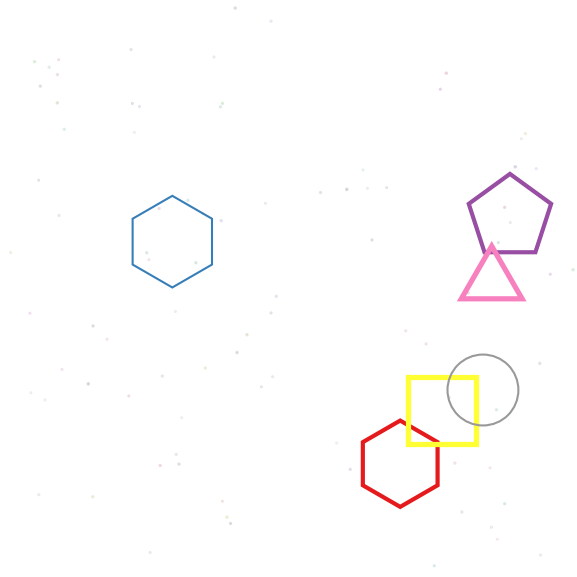[{"shape": "hexagon", "thickness": 2, "radius": 0.37, "center": [0.693, 0.196]}, {"shape": "hexagon", "thickness": 1, "radius": 0.4, "center": [0.298, 0.581]}, {"shape": "pentagon", "thickness": 2, "radius": 0.37, "center": [0.883, 0.623]}, {"shape": "square", "thickness": 2.5, "radius": 0.29, "center": [0.765, 0.288]}, {"shape": "triangle", "thickness": 2.5, "radius": 0.3, "center": [0.851, 0.512]}, {"shape": "circle", "thickness": 1, "radius": 0.31, "center": [0.836, 0.324]}]